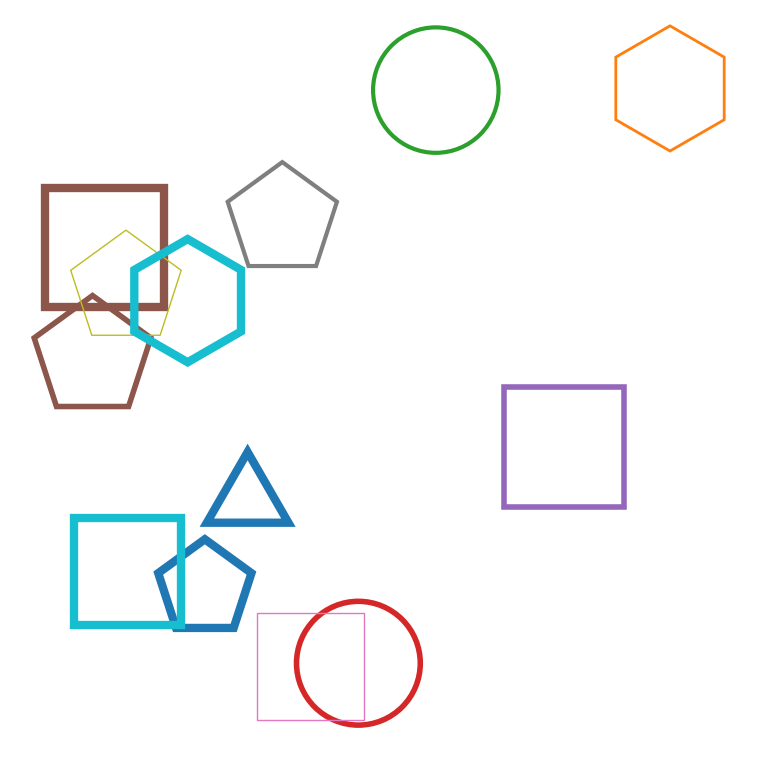[{"shape": "triangle", "thickness": 3, "radius": 0.31, "center": [0.322, 0.352]}, {"shape": "pentagon", "thickness": 3, "radius": 0.32, "center": [0.266, 0.236]}, {"shape": "hexagon", "thickness": 1, "radius": 0.41, "center": [0.87, 0.885]}, {"shape": "circle", "thickness": 1.5, "radius": 0.41, "center": [0.566, 0.883]}, {"shape": "circle", "thickness": 2, "radius": 0.4, "center": [0.465, 0.139]}, {"shape": "square", "thickness": 2, "radius": 0.39, "center": [0.732, 0.419]}, {"shape": "pentagon", "thickness": 2, "radius": 0.4, "center": [0.12, 0.537]}, {"shape": "square", "thickness": 3, "radius": 0.39, "center": [0.135, 0.678]}, {"shape": "square", "thickness": 0.5, "radius": 0.35, "center": [0.403, 0.134]}, {"shape": "pentagon", "thickness": 1.5, "radius": 0.37, "center": [0.367, 0.715]}, {"shape": "pentagon", "thickness": 0.5, "radius": 0.38, "center": [0.164, 0.626]}, {"shape": "square", "thickness": 3, "radius": 0.34, "center": [0.166, 0.258]}, {"shape": "hexagon", "thickness": 3, "radius": 0.4, "center": [0.244, 0.61]}]